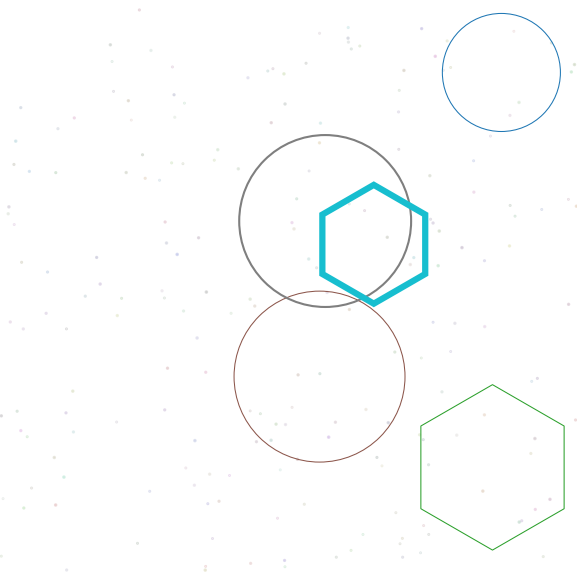[{"shape": "circle", "thickness": 0.5, "radius": 0.51, "center": [0.868, 0.874]}, {"shape": "hexagon", "thickness": 0.5, "radius": 0.72, "center": [0.853, 0.19]}, {"shape": "circle", "thickness": 0.5, "radius": 0.74, "center": [0.553, 0.347]}, {"shape": "circle", "thickness": 1, "radius": 0.74, "center": [0.563, 0.616]}, {"shape": "hexagon", "thickness": 3, "radius": 0.51, "center": [0.647, 0.576]}]